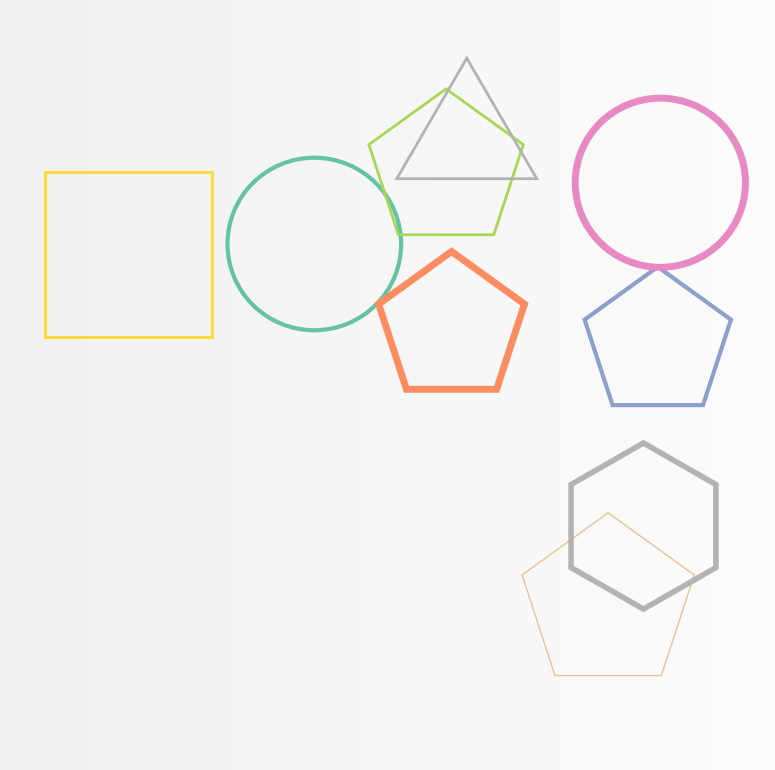[{"shape": "circle", "thickness": 1.5, "radius": 0.56, "center": [0.406, 0.683]}, {"shape": "pentagon", "thickness": 2.5, "radius": 0.49, "center": [0.583, 0.574]}, {"shape": "pentagon", "thickness": 1.5, "radius": 0.5, "center": [0.849, 0.554]}, {"shape": "circle", "thickness": 2.5, "radius": 0.55, "center": [0.852, 0.763]}, {"shape": "pentagon", "thickness": 1, "radius": 0.52, "center": [0.576, 0.78]}, {"shape": "square", "thickness": 1, "radius": 0.54, "center": [0.166, 0.669]}, {"shape": "pentagon", "thickness": 0.5, "radius": 0.58, "center": [0.785, 0.217]}, {"shape": "triangle", "thickness": 1, "radius": 0.52, "center": [0.602, 0.82]}, {"shape": "hexagon", "thickness": 2, "radius": 0.54, "center": [0.83, 0.317]}]